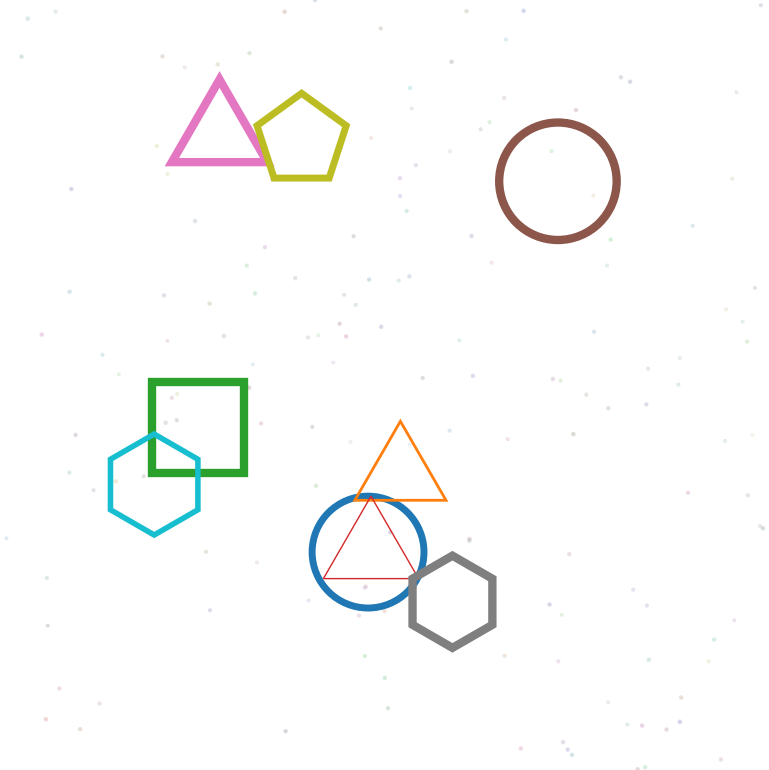[{"shape": "circle", "thickness": 2.5, "radius": 0.36, "center": [0.478, 0.283]}, {"shape": "triangle", "thickness": 1, "radius": 0.34, "center": [0.52, 0.384]}, {"shape": "square", "thickness": 3, "radius": 0.3, "center": [0.257, 0.445]}, {"shape": "triangle", "thickness": 0.5, "radius": 0.36, "center": [0.482, 0.284]}, {"shape": "circle", "thickness": 3, "radius": 0.38, "center": [0.725, 0.765]}, {"shape": "triangle", "thickness": 3, "radius": 0.36, "center": [0.285, 0.825]}, {"shape": "hexagon", "thickness": 3, "radius": 0.3, "center": [0.588, 0.218]}, {"shape": "pentagon", "thickness": 2.5, "radius": 0.3, "center": [0.392, 0.818]}, {"shape": "hexagon", "thickness": 2, "radius": 0.33, "center": [0.2, 0.371]}]